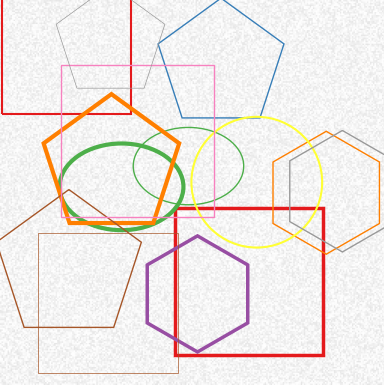[{"shape": "square", "thickness": 1.5, "radius": 0.84, "center": [0.173, 0.871]}, {"shape": "square", "thickness": 2.5, "radius": 0.96, "center": [0.647, 0.269]}, {"shape": "pentagon", "thickness": 1, "radius": 0.86, "center": [0.574, 0.833]}, {"shape": "oval", "thickness": 3, "radius": 0.8, "center": [0.316, 0.515]}, {"shape": "oval", "thickness": 1, "radius": 0.72, "center": [0.49, 0.569]}, {"shape": "hexagon", "thickness": 2.5, "radius": 0.75, "center": [0.513, 0.237]}, {"shape": "hexagon", "thickness": 1, "radius": 0.8, "center": [0.847, 0.499]}, {"shape": "pentagon", "thickness": 3, "radius": 0.93, "center": [0.289, 0.57]}, {"shape": "circle", "thickness": 1.5, "radius": 0.85, "center": [0.667, 0.527]}, {"shape": "pentagon", "thickness": 1, "radius": 0.99, "center": [0.179, 0.31]}, {"shape": "square", "thickness": 0.5, "radius": 0.91, "center": [0.28, 0.213]}, {"shape": "square", "thickness": 1, "radius": 0.99, "center": [0.358, 0.633]}, {"shape": "hexagon", "thickness": 1, "radius": 0.79, "center": [0.889, 0.503]}, {"shape": "pentagon", "thickness": 0.5, "radius": 0.74, "center": [0.287, 0.891]}]